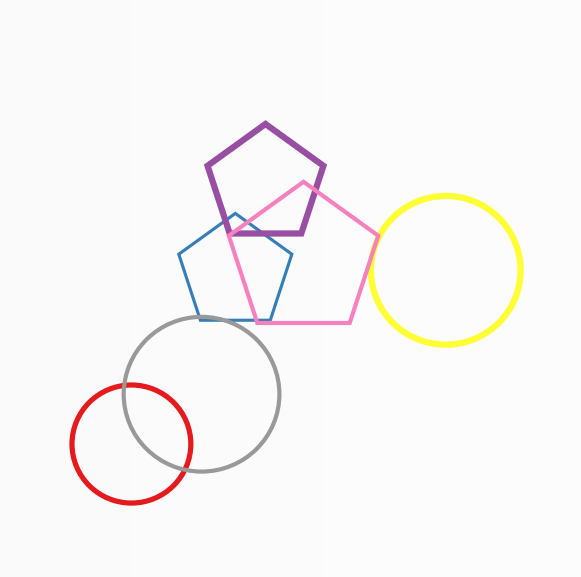[{"shape": "circle", "thickness": 2.5, "radius": 0.51, "center": [0.226, 0.23]}, {"shape": "pentagon", "thickness": 1.5, "radius": 0.51, "center": [0.405, 0.527]}, {"shape": "pentagon", "thickness": 3, "radius": 0.52, "center": [0.457, 0.68]}, {"shape": "circle", "thickness": 3, "radius": 0.64, "center": [0.767, 0.531]}, {"shape": "pentagon", "thickness": 2, "radius": 0.68, "center": [0.522, 0.549]}, {"shape": "circle", "thickness": 2, "radius": 0.67, "center": [0.347, 0.317]}]